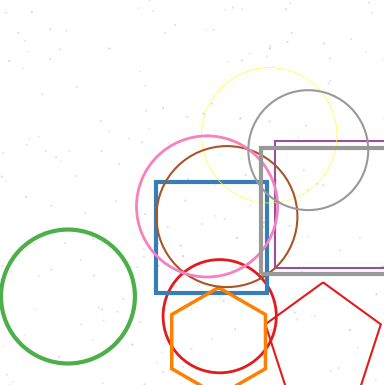[{"shape": "circle", "thickness": 2, "radius": 0.74, "center": [0.571, 0.179]}, {"shape": "pentagon", "thickness": 1.5, "radius": 0.79, "center": [0.839, 0.109]}, {"shape": "square", "thickness": 3, "radius": 0.72, "center": [0.549, 0.383]}, {"shape": "circle", "thickness": 3, "radius": 0.87, "center": [0.177, 0.23]}, {"shape": "square", "thickness": 1.5, "radius": 0.82, "center": [0.88, 0.468]}, {"shape": "hexagon", "thickness": 2.5, "radius": 0.7, "center": [0.568, 0.113]}, {"shape": "circle", "thickness": 0.5, "radius": 0.88, "center": [0.699, 0.649]}, {"shape": "circle", "thickness": 1.5, "radius": 0.92, "center": [0.589, 0.437]}, {"shape": "circle", "thickness": 2, "radius": 0.92, "center": [0.538, 0.464]}, {"shape": "square", "thickness": 3, "radius": 0.82, "center": [0.842, 0.452]}, {"shape": "circle", "thickness": 1.5, "radius": 0.78, "center": [0.801, 0.61]}]